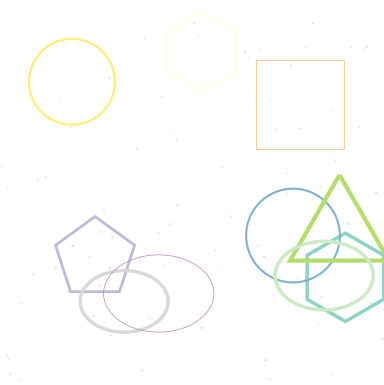[{"shape": "hexagon", "thickness": 2.5, "radius": 0.57, "center": [0.897, 0.28]}, {"shape": "hexagon", "thickness": 0.5, "radius": 0.52, "center": [0.524, 0.865]}, {"shape": "pentagon", "thickness": 2, "radius": 0.54, "center": [0.247, 0.33]}, {"shape": "circle", "thickness": 1.5, "radius": 0.61, "center": [0.761, 0.388]}, {"shape": "square", "thickness": 0.5, "radius": 0.58, "center": [0.78, 0.728]}, {"shape": "triangle", "thickness": 3, "radius": 0.74, "center": [0.882, 0.397]}, {"shape": "oval", "thickness": 2.5, "radius": 0.57, "center": [0.323, 0.217]}, {"shape": "oval", "thickness": 0.5, "radius": 0.72, "center": [0.412, 0.238]}, {"shape": "oval", "thickness": 2.5, "radius": 0.64, "center": [0.842, 0.284]}, {"shape": "circle", "thickness": 1.5, "radius": 0.56, "center": [0.187, 0.788]}]